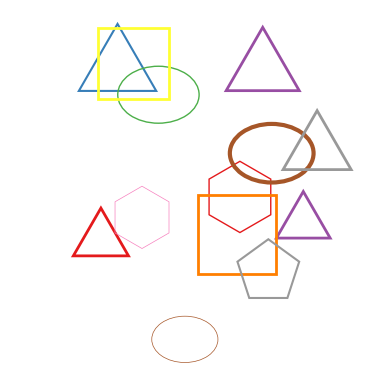[{"shape": "hexagon", "thickness": 1, "radius": 0.46, "center": [0.623, 0.489]}, {"shape": "triangle", "thickness": 2, "radius": 0.41, "center": [0.262, 0.377]}, {"shape": "triangle", "thickness": 1.5, "radius": 0.58, "center": [0.305, 0.822]}, {"shape": "oval", "thickness": 1, "radius": 0.53, "center": [0.411, 0.754]}, {"shape": "triangle", "thickness": 2, "radius": 0.4, "center": [0.788, 0.422]}, {"shape": "triangle", "thickness": 2, "radius": 0.55, "center": [0.682, 0.819]}, {"shape": "square", "thickness": 2, "radius": 0.51, "center": [0.615, 0.391]}, {"shape": "square", "thickness": 2, "radius": 0.46, "center": [0.347, 0.836]}, {"shape": "oval", "thickness": 3, "radius": 0.54, "center": [0.706, 0.602]}, {"shape": "oval", "thickness": 0.5, "radius": 0.43, "center": [0.48, 0.119]}, {"shape": "hexagon", "thickness": 0.5, "radius": 0.4, "center": [0.369, 0.435]}, {"shape": "triangle", "thickness": 2, "radius": 0.51, "center": [0.824, 0.611]}, {"shape": "pentagon", "thickness": 1.5, "radius": 0.42, "center": [0.697, 0.294]}]